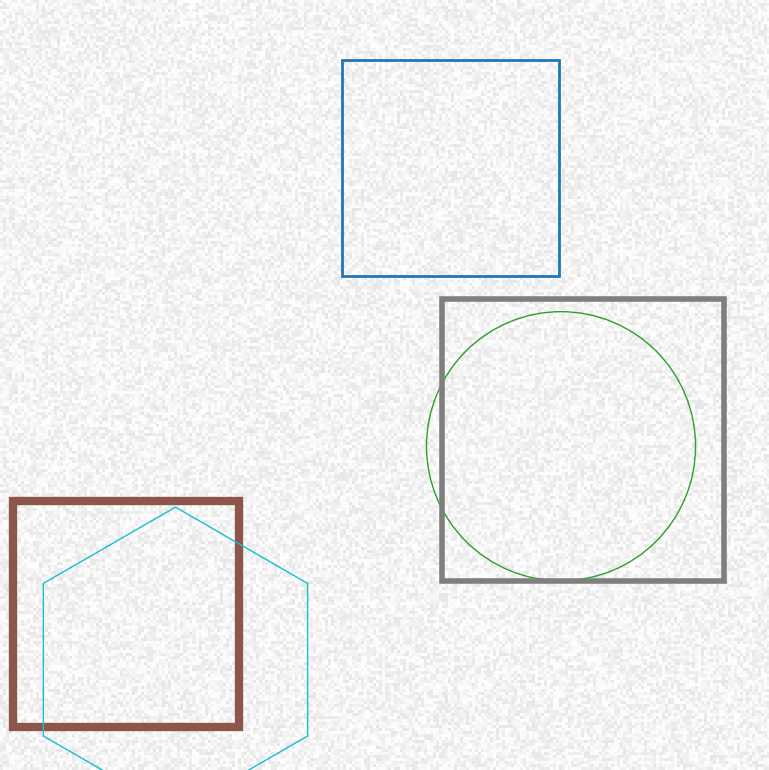[{"shape": "square", "thickness": 1, "radius": 0.7, "center": [0.585, 0.782]}, {"shape": "circle", "thickness": 0.5, "radius": 0.87, "center": [0.729, 0.421]}, {"shape": "square", "thickness": 3, "radius": 0.73, "center": [0.164, 0.203]}, {"shape": "square", "thickness": 2, "radius": 0.91, "center": [0.757, 0.428]}, {"shape": "hexagon", "thickness": 0.5, "radius": 0.99, "center": [0.228, 0.143]}]